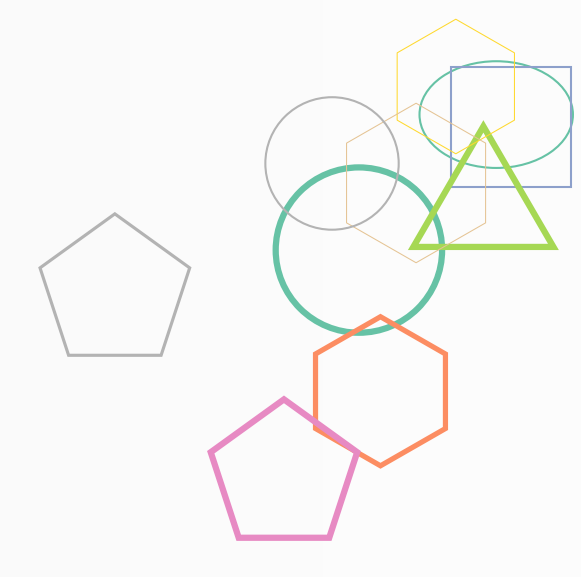[{"shape": "circle", "thickness": 3, "radius": 0.72, "center": [0.617, 0.566]}, {"shape": "oval", "thickness": 1, "radius": 0.66, "center": [0.854, 0.801]}, {"shape": "hexagon", "thickness": 2.5, "radius": 0.65, "center": [0.655, 0.322]}, {"shape": "square", "thickness": 1, "radius": 0.52, "center": [0.879, 0.78]}, {"shape": "pentagon", "thickness": 3, "radius": 0.66, "center": [0.489, 0.175]}, {"shape": "triangle", "thickness": 3, "radius": 0.7, "center": [0.832, 0.641]}, {"shape": "hexagon", "thickness": 0.5, "radius": 0.58, "center": [0.784, 0.849]}, {"shape": "hexagon", "thickness": 0.5, "radius": 0.69, "center": [0.716, 0.682]}, {"shape": "circle", "thickness": 1, "radius": 0.57, "center": [0.571, 0.716]}, {"shape": "pentagon", "thickness": 1.5, "radius": 0.68, "center": [0.198, 0.493]}]